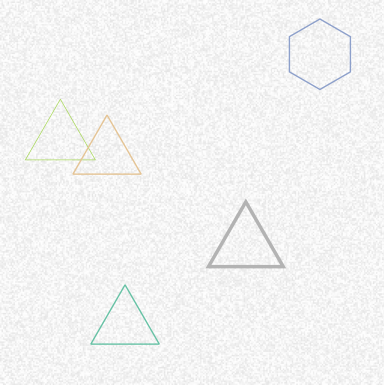[{"shape": "triangle", "thickness": 1, "radius": 0.51, "center": [0.325, 0.158]}, {"shape": "hexagon", "thickness": 1, "radius": 0.46, "center": [0.831, 0.859]}, {"shape": "triangle", "thickness": 0.5, "radius": 0.53, "center": [0.157, 0.637]}, {"shape": "triangle", "thickness": 1, "radius": 0.51, "center": [0.278, 0.599]}, {"shape": "triangle", "thickness": 2.5, "radius": 0.56, "center": [0.639, 0.363]}]